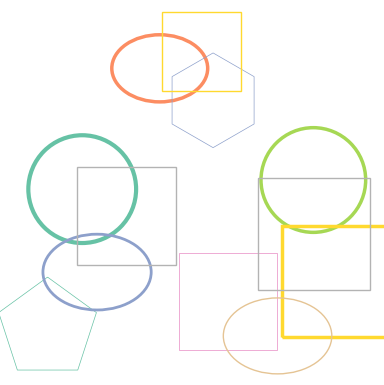[{"shape": "pentagon", "thickness": 0.5, "radius": 0.67, "center": [0.124, 0.147]}, {"shape": "circle", "thickness": 3, "radius": 0.7, "center": [0.214, 0.509]}, {"shape": "oval", "thickness": 2.5, "radius": 0.62, "center": [0.415, 0.823]}, {"shape": "oval", "thickness": 2, "radius": 0.7, "center": [0.252, 0.293]}, {"shape": "hexagon", "thickness": 0.5, "radius": 0.61, "center": [0.553, 0.739]}, {"shape": "square", "thickness": 0.5, "radius": 0.63, "center": [0.592, 0.217]}, {"shape": "circle", "thickness": 2.5, "radius": 0.68, "center": [0.814, 0.532]}, {"shape": "square", "thickness": 2.5, "radius": 0.72, "center": [0.876, 0.268]}, {"shape": "square", "thickness": 1, "radius": 0.51, "center": [0.523, 0.866]}, {"shape": "oval", "thickness": 1, "radius": 0.7, "center": [0.721, 0.128]}, {"shape": "square", "thickness": 1, "radius": 0.73, "center": [0.815, 0.392]}, {"shape": "square", "thickness": 1, "radius": 0.64, "center": [0.329, 0.439]}]